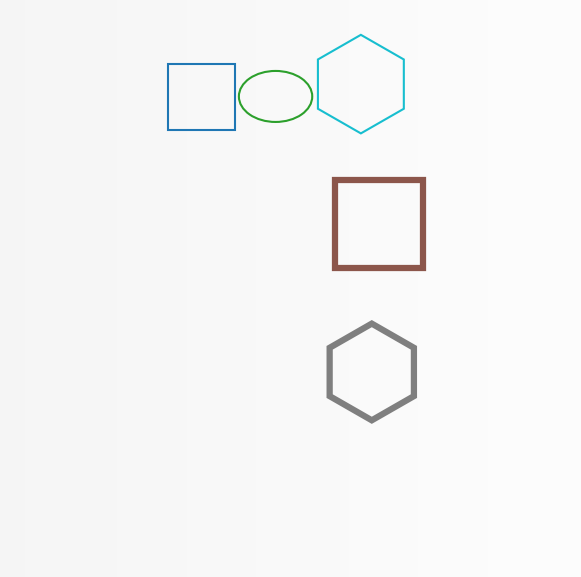[{"shape": "square", "thickness": 1, "radius": 0.29, "center": [0.347, 0.831]}, {"shape": "oval", "thickness": 1, "radius": 0.32, "center": [0.474, 0.832]}, {"shape": "square", "thickness": 3, "radius": 0.38, "center": [0.652, 0.611]}, {"shape": "hexagon", "thickness": 3, "radius": 0.42, "center": [0.64, 0.355]}, {"shape": "hexagon", "thickness": 1, "radius": 0.43, "center": [0.621, 0.853]}]